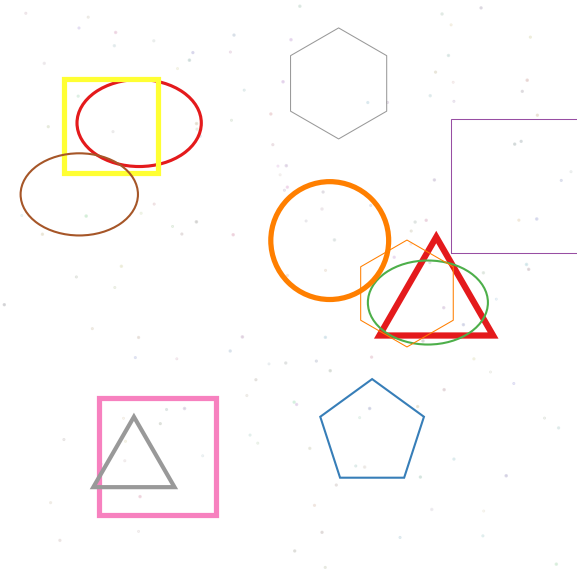[{"shape": "oval", "thickness": 1.5, "radius": 0.54, "center": [0.241, 0.786]}, {"shape": "triangle", "thickness": 3, "radius": 0.57, "center": [0.755, 0.475]}, {"shape": "pentagon", "thickness": 1, "radius": 0.47, "center": [0.644, 0.248]}, {"shape": "oval", "thickness": 1, "radius": 0.52, "center": [0.741, 0.475]}, {"shape": "square", "thickness": 0.5, "radius": 0.58, "center": [0.897, 0.677]}, {"shape": "hexagon", "thickness": 0.5, "radius": 0.46, "center": [0.705, 0.491]}, {"shape": "circle", "thickness": 2.5, "radius": 0.51, "center": [0.571, 0.583]}, {"shape": "square", "thickness": 2.5, "radius": 0.4, "center": [0.192, 0.781]}, {"shape": "oval", "thickness": 1, "radius": 0.51, "center": [0.137, 0.663]}, {"shape": "square", "thickness": 2.5, "radius": 0.51, "center": [0.272, 0.208]}, {"shape": "triangle", "thickness": 2, "radius": 0.41, "center": [0.232, 0.196]}, {"shape": "hexagon", "thickness": 0.5, "radius": 0.48, "center": [0.586, 0.855]}]